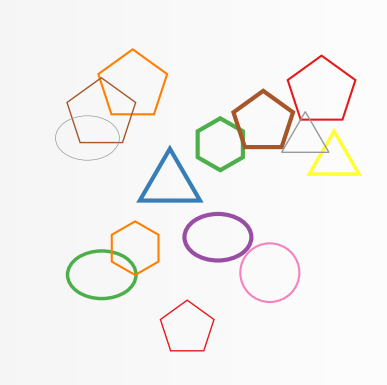[{"shape": "pentagon", "thickness": 1, "radius": 0.36, "center": [0.483, 0.148]}, {"shape": "pentagon", "thickness": 1.5, "radius": 0.46, "center": [0.83, 0.764]}, {"shape": "triangle", "thickness": 3, "radius": 0.45, "center": [0.438, 0.524]}, {"shape": "oval", "thickness": 2.5, "radius": 0.44, "center": [0.263, 0.286]}, {"shape": "hexagon", "thickness": 3, "radius": 0.34, "center": [0.568, 0.625]}, {"shape": "oval", "thickness": 3, "radius": 0.43, "center": [0.562, 0.384]}, {"shape": "pentagon", "thickness": 1.5, "radius": 0.47, "center": [0.343, 0.779]}, {"shape": "hexagon", "thickness": 1.5, "radius": 0.35, "center": [0.349, 0.355]}, {"shape": "triangle", "thickness": 2.5, "radius": 0.37, "center": [0.862, 0.585]}, {"shape": "pentagon", "thickness": 3, "radius": 0.4, "center": [0.679, 0.683]}, {"shape": "pentagon", "thickness": 1, "radius": 0.47, "center": [0.261, 0.705]}, {"shape": "circle", "thickness": 1.5, "radius": 0.38, "center": [0.696, 0.292]}, {"shape": "oval", "thickness": 0.5, "radius": 0.41, "center": [0.226, 0.642]}, {"shape": "triangle", "thickness": 1, "radius": 0.35, "center": [0.788, 0.64]}]